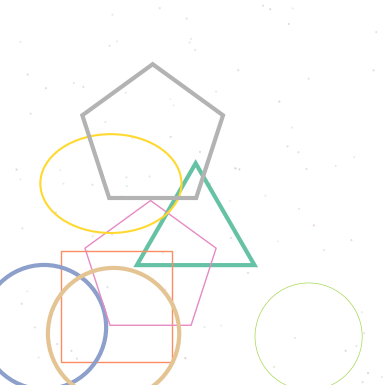[{"shape": "triangle", "thickness": 3, "radius": 0.88, "center": [0.508, 0.4]}, {"shape": "square", "thickness": 1, "radius": 0.72, "center": [0.302, 0.204]}, {"shape": "circle", "thickness": 3, "radius": 0.81, "center": [0.114, 0.15]}, {"shape": "pentagon", "thickness": 1, "radius": 0.9, "center": [0.391, 0.3]}, {"shape": "circle", "thickness": 0.5, "radius": 0.7, "center": [0.802, 0.126]}, {"shape": "oval", "thickness": 1.5, "radius": 0.92, "center": [0.288, 0.523]}, {"shape": "circle", "thickness": 3, "radius": 0.85, "center": [0.295, 0.134]}, {"shape": "pentagon", "thickness": 3, "radius": 0.96, "center": [0.397, 0.641]}]